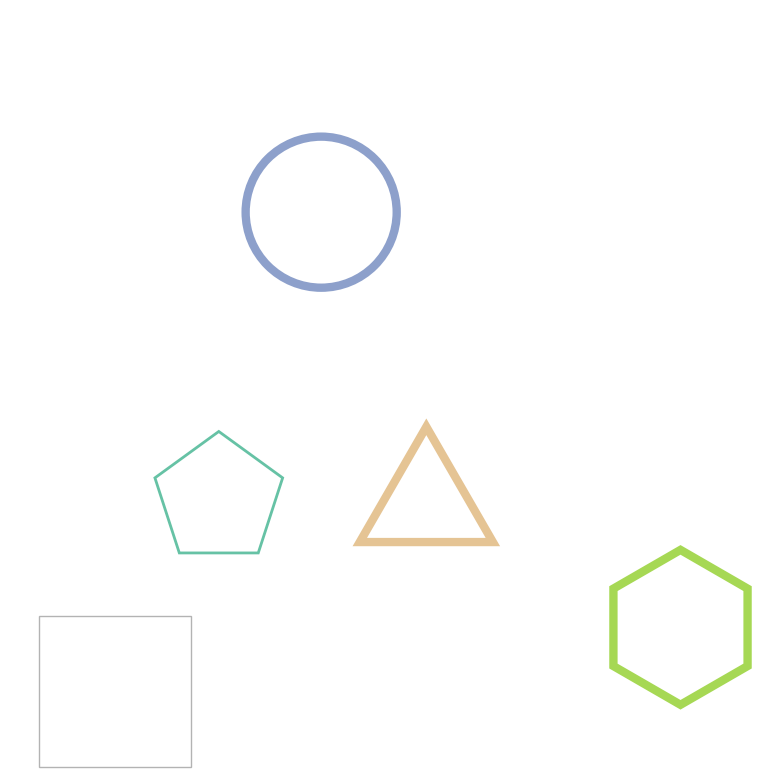[{"shape": "pentagon", "thickness": 1, "radius": 0.44, "center": [0.284, 0.352]}, {"shape": "circle", "thickness": 3, "radius": 0.49, "center": [0.417, 0.724]}, {"shape": "hexagon", "thickness": 3, "radius": 0.5, "center": [0.884, 0.185]}, {"shape": "triangle", "thickness": 3, "radius": 0.5, "center": [0.554, 0.346]}, {"shape": "square", "thickness": 0.5, "radius": 0.49, "center": [0.149, 0.102]}]